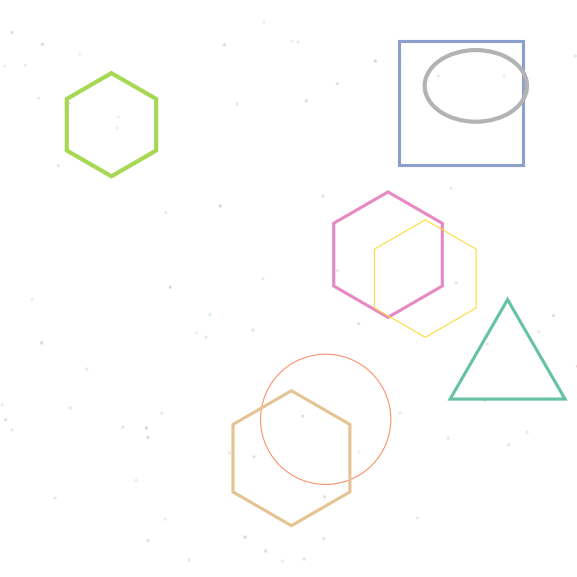[{"shape": "triangle", "thickness": 1.5, "radius": 0.57, "center": [0.879, 0.366]}, {"shape": "circle", "thickness": 0.5, "radius": 0.56, "center": [0.564, 0.273]}, {"shape": "square", "thickness": 1.5, "radius": 0.53, "center": [0.799, 0.821]}, {"shape": "hexagon", "thickness": 1.5, "radius": 0.54, "center": [0.672, 0.558]}, {"shape": "hexagon", "thickness": 2, "radius": 0.45, "center": [0.193, 0.783]}, {"shape": "hexagon", "thickness": 0.5, "radius": 0.51, "center": [0.736, 0.517]}, {"shape": "hexagon", "thickness": 1.5, "radius": 0.58, "center": [0.505, 0.206]}, {"shape": "oval", "thickness": 2, "radius": 0.44, "center": [0.824, 0.85]}]